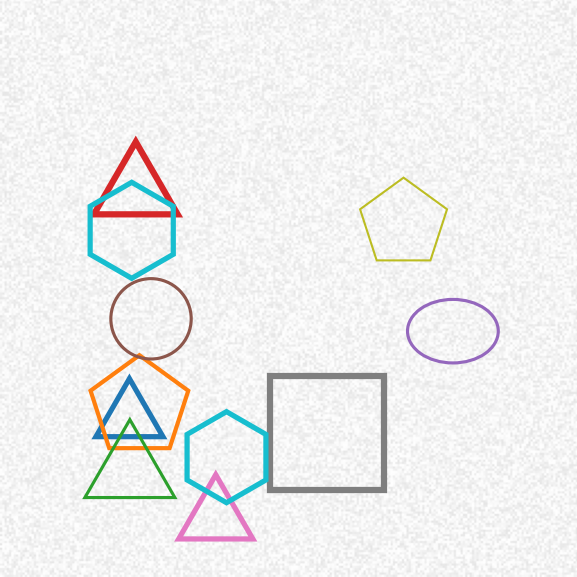[{"shape": "triangle", "thickness": 2.5, "radius": 0.33, "center": [0.224, 0.276]}, {"shape": "pentagon", "thickness": 2, "radius": 0.44, "center": [0.241, 0.295]}, {"shape": "triangle", "thickness": 1.5, "radius": 0.45, "center": [0.225, 0.183]}, {"shape": "triangle", "thickness": 3, "radius": 0.42, "center": [0.235, 0.67]}, {"shape": "oval", "thickness": 1.5, "radius": 0.39, "center": [0.784, 0.426]}, {"shape": "circle", "thickness": 1.5, "radius": 0.35, "center": [0.262, 0.447]}, {"shape": "triangle", "thickness": 2.5, "radius": 0.37, "center": [0.374, 0.103]}, {"shape": "square", "thickness": 3, "radius": 0.49, "center": [0.567, 0.249]}, {"shape": "pentagon", "thickness": 1, "radius": 0.4, "center": [0.699, 0.612]}, {"shape": "hexagon", "thickness": 2.5, "radius": 0.42, "center": [0.228, 0.6]}, {"shape": "hexagon", "thickness": 2.5, "radius": 0.39, "center": [0.392, 0.207]}]